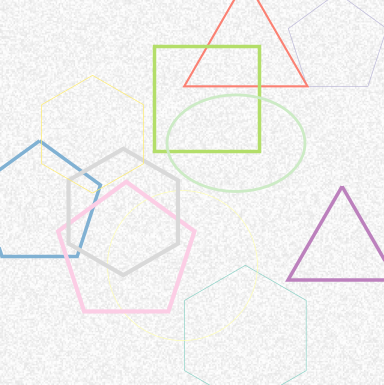[{"shape": "hexagon", "thickness": 0.5, "radius": 0.91, "center": [0.637, 0.129]}, {"shape": "circle", "thickness": 0.5, "radius": 0.97, "center": [0.474, 0.31]}, {"shape": "pentagon", "thickness": 0.5, "radius": 0.67, "center": [0.877, 0.884]}, {"shape": "triangle", "thickness": 1.5, "radius": 0.92, "center": [0.639, 0.868]}, {"shape": "pentagon", "thickness": 2.5, "radius": 0.83, "center": [0.103, 0.468]}, {"shape": "square", "thickness": 2.5, "radius": 0.68, "center": [0.536, 0.744]}, {"shape": "pentagon", "thickness": 3, "radius": 0.93, "center": [0.328, 0.342]}, {"shape": "hexagon", "thickness": 3, "radius": 0.82, "center": [0.32, 0.449]}, {"shape": "triangle", "thickness": 2.5, "radius": 0.81, "center": [0.889, 0.354]}, {"shape": "oval", "thickness": 2, "radius": 0.9, "center": [0.613, 0.628]}, {"shape": "hexagon", "thickness": 0.5, "radius": 0.76, "center": [0.24, 0.651]}]